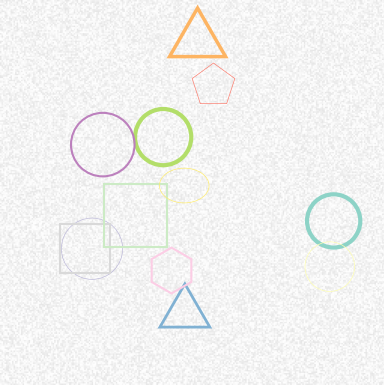[{"shape": "circle", "thickness": 3, "radius": 0.35, "center": [0.867, 0.426]}, {"shape": "circle", "thickness": 0.5, "radius": 0.32, "center": [0.857, 0.307]}, {"shape": "circle", "thickness": 0.5, "radius": 0.4, "center": [0.239, 0.354]}, {"shape": "pentagon", "thickness": 0.5, "radius": 0.29, "center": [0.555, 0.778]}, {"shape": "triangle", "thickness": 2, "radius": 0.37, "center": [0.48, 0.188]}, {"shape": "triangle", "thickness": 2.5, "radius": 0.42, "center": [0.513, 0.895]}, {"shape": "circle", "thickness": 3, "radius": 0.37, "center": [0.424, 0.644]}, {"shape": "hexagon", "thickness": 1.5, "radius": 0.3, "center": [0.445, 0.297]}, {"shape": "square", "thickness": 1.5, "radius": 0.32, "center": [0.22, 0.354]}, {"shape": "circle", "thickness": 1.5, "radius": 0.41, "center": [0.267, 0.624]}, {"shape": "square", "thickness": 1.5, "radius": 0.41, "center": [0.352, 0.44]}, {"shape": "oval", "thickness": 0.5, "radius": 0.32, "center": [0.479, 0.518]}]